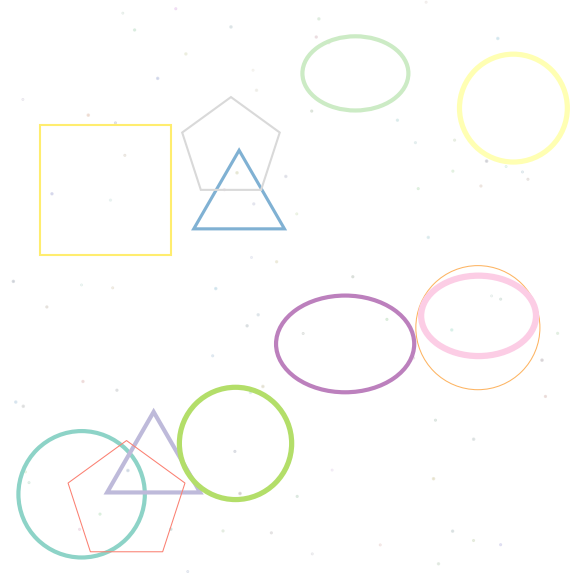[{"shape": "circle", "thickness": 2, "radius": 0.55, "center": [0.141, 0.143]}, {"shape": "circle", "thickness": 2.5, "radius": 0.47, "center": [0.889, 0.812]}, {"shape": "triangle", "thickness": 2, "radius": 0.46, "center": [0.266, 0.193]}, {"shape": "pentagon", "thickness": 0.5, "radius": 0.53, "center": [0.219, 0.13]}, {"shape": "triangle", "thickness": 1.5, "radius": 0.45, "center": [0.414, 0.648]}, {"shape": "circle", "thickness": 0.5, "radius": 0.54, "center": [0.827, 0.432]}, {"shape": "circle", "thickness": 2.5, "radius": 0.49, "center": [0.408, 0.231]}, {"shape": "oval", "thickness": 3, "radius": 0.5, "center": [0.829, 0.452]}, {"shape": "pentagon", "thickness": 1, "radius": 0.44, "center": [0.4, 0.742]}, {"shape": "oval", "thickness": 2, "radius": 0.6, "center": [0.598, 0.404]}, {"shape": "oval", "thickness": 2, "radius": 0.46, "center": [0.615, 0.872]}, {"shape": "square", "thickness": 1, "radius": 0.56, "center": [0.183, 0.67]}]